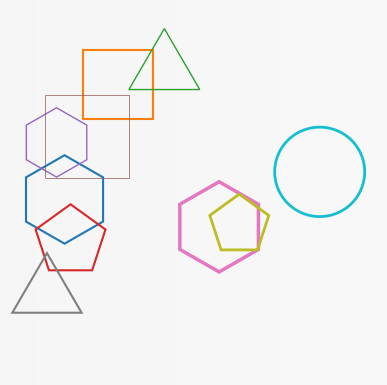[{"shape": "hexagon", "thickness": 1.5, "radius": 0.57, "center": [0.167, 0.482]}, {"shape": "square", "thickness": 1.5, "radius": 0.45, "center": [0.304, 0.782]}, {"shape": "triangle", "thickness": 1, "radius": 0.53, "center": [0.424, 0.82]}, {"shape": "pentagon", "thickness": 1.5, "radius": 0.47, "center": [0.182, 0.375]}, {"shape": "hexagon", "thickness": 1, "radius": 0.45, "center": [0.146, 0.63]}, {"shape": "square", "thickness": 0.5, "radius": 0.54, "center": [0.224, 0.646]}, {"shape": "hexagon", "thickness": 2.5, "radius": 0.59, "center": [0.565, 0.411]}, {"shape": "triangle", "thickness": 1.5, "radius": 0.52, "center": [0.121, 0.239]}, {"shape": "pentagon", "thickness": 2, "radius": 0.4, "center": [0.618, 0.416]}, {"shape": "circle", "thickness": 2, "radius": 0.58, "center": [0.825, 0.554]}]